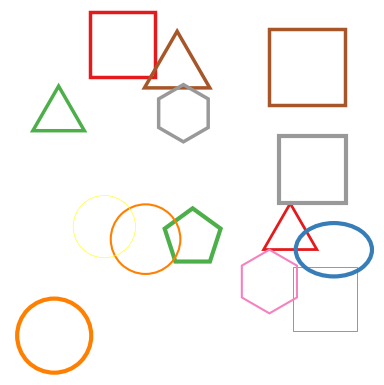[{"shape": "triangle", "thickness": 2, "radius": 0.4, "center": [0.754, 0.392]}, {"shape": "square", "thickness": 2.5, "radius": 0.42, "center": [0.319, 0.885]}, {"shape": "oval", "thickness": 3, "radius": 0.49, "center": [0.867, 0.351]}, {"shape": "triangle", "thickness": 2.5, "radius": 0.39, "center": [0.152, 0.699]}, {"shape": "pentagon", "thickness": 3, "radius": 0.38, "center": [0.5, 0.382]}, {"shape": "square", "thickness": 0.5, "radius": 0.41, "center": [0.845, 0.224]}, {"shape": "circle", "thickness": 3, "radius": 0.48, "center": [0.141, 0.128]}, {"shape": "circle", "thickness": 1.5, "radius": 0.45, "center": [0.378, 0.379]}, {"shape": "circle", "thickness": 0.5, "radius": 0.4, "center": [0.271, 0.411]}, {"shape": "square", "thickness": 2.5, "radius": 0.49, "center": [0.797, 0.826]}, {"shape": "triangle", "thickness": 2.5, "radius": 0.49, "center": [0.46, 0.821]}, {"shape": "hexagon", "thickness": 1.5, "radius": 0.41, "center": [0.7, 0.269]}, {"shape": "square", "thickness": 3, "radius": 0.43, "center": [0.811, 0.56]}, {"shape": "hexagon", "thickness": 2.5, "radius": 0.37, "center": [0.476, 0.706]}]